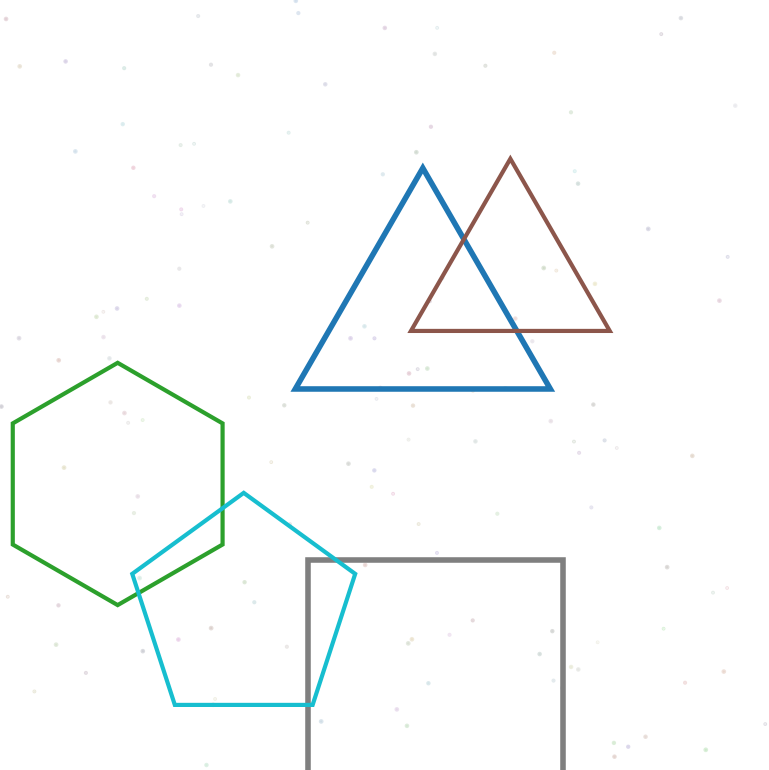[{"shape": "triangle", "thickness": 2, "radius": 0.96, "center": [0.549, 0.59]}, {"shape": "hexagon", "thickness": 1.5, "radius": 0.79, "center": [0.153, 0.371]}, {"shape": "triangle", "thickness": 1.5, "radius": 0.75, "center": [0.663, 0.645]}, {"shape": "square", "thickness": 2, "radius": 0.83, "center": [0.566, 0.107]}, {"shape": "pentagon", "thickness": 1.5, "radius": 0.76, "center": [0.317, 0.208]}]